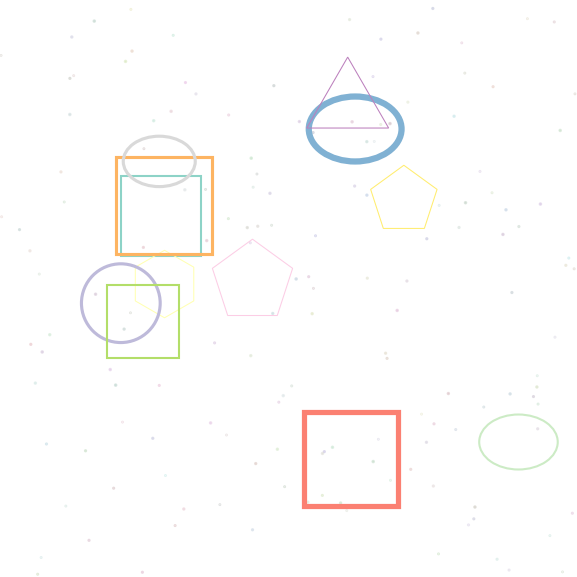[{"shape": "square", "thickness": 1, "radius": 0.34, "center": [0.279, 0.625]}, {"shape": "hexagon", "thickness": 0.5, "radius": 0.29, "center": [0.285, 0.507]}, {"shape": "circle", "thickness": 1.5, "radius": 0.34, "center": [0.209, 0.474]}, {"shape": "square", "thickness": 2.5, "radius": 0.41, "center": [0.608, 0.205]}, {"shape": "oval", "thickness": 3, "radius": 0.4, "center": [0.615, 0.776]}, {"shape": "square", "thickness": 1.5, "radius": 0.42, "center": [0.284, 0.643]}, {"shape": "square", "thickness": 1, "radius": 0.31, "center": [0.248, 0.442]}, {"shape": "pentagon", "thickness": 0.5, "radius": 0.37, "center": [0.437, 0.512]}, {"shape": "oval", "thickness": 1.5, "radius": 0.31, "center": [0.276, 0.72]}, {"shape": "triangle", "thickness": 0.5, "radius": 0.41, "center": [0.602, 0.818]}, {"shape": "oval", "thickness": 1, "radius": 0.34, "center": [0.898, 0.234]}, {"shape": "pentagon", "thickness": 0.5, "radius": 0.3, "center": [0.699, 0.652]}]